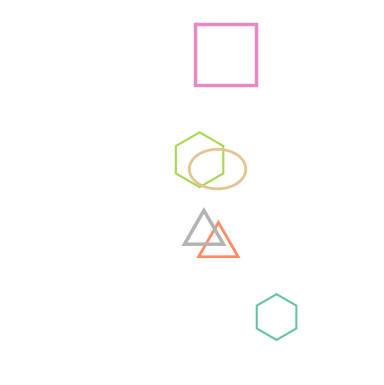[{"shape": "hexagon", "thickness": 1.5, "radius": 0.3, "center": [0.718, 0.177]}, {"shape": "triangle", "thickness": 2, "radius": 0.3, "center": [0.567, 0.363]}, {"shape": "square", "thickness": 2.5, "radius": 0.4, "center": [0.585, 0.858]}, {"shape": "hexagon", "thickness": 1.5, "radius": 0.36, "center": [0.518, 0.585]}, {"shape": "oval", "thickness": 2, "radius": 0.37, "center": [0.565, 0.561]}, {"shape": "triangle", "thickness": 2.5, "radius": 0.29, "center": [0.53, 0.395]}]